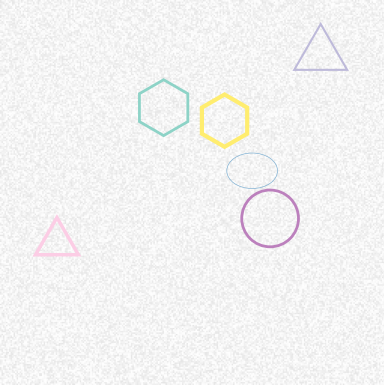[{"shape": "hexagon", "thickness": 2, "radius": 0.36, "center": [0.425, 0.72]}, {"shape": "triangle", "thickness": 1.5, "radius": 0.4, "center": [0.833, 0.858]}, {"shape": "oval", "thickness": 0.5, "radius": 0.33, "center": [0.655, 0.556]}, {"shape": "triangle", "thickness": 2.5, "radius": 0.32, "center": [0.148, 0.371]}, {"shape": "circle", "thickness": 2, "radius": 0.37, "center": [0.702, 0.433]}, {"shape": "hexagon", "thickness": 3, "radius": 0.34, "center": [0.583, 0.687]}]